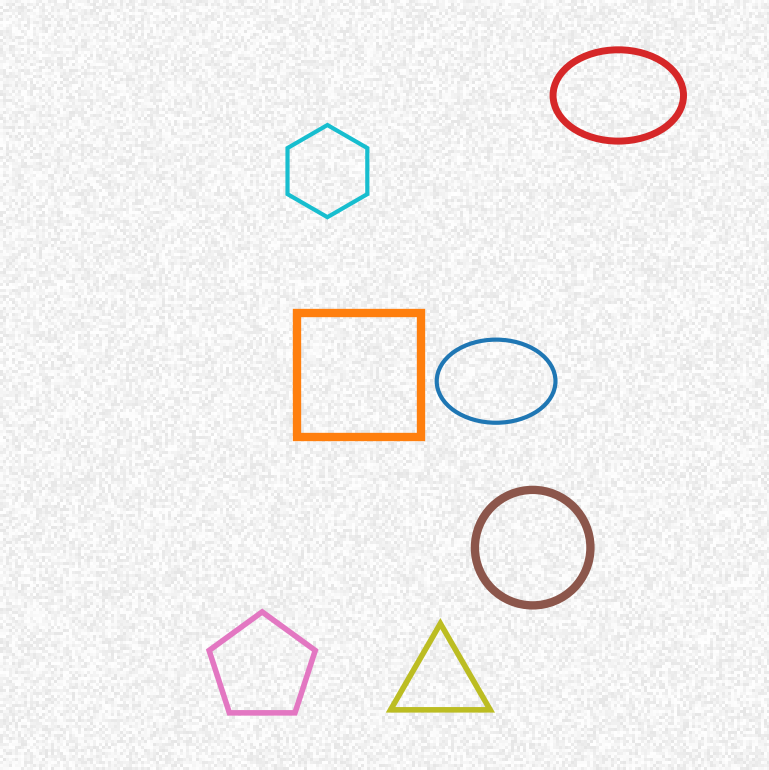[{"shape": "oval", "thickness": 1.5, "radius": 0.39, "center": [0.644, 0.505]}, {"shape": "square", "thickness": 3, "radius": 0.4, "center": [0.466, 0.512]}, {"shape": "oval", "thickness": 2.5, "radius": 0.42, "center": [0.803, 0.876]}, {"shape": "circle", "thickness": 3, "radius": 0.38, "center": [0.692, 0.289]}, {"shape": "pentagon", "thickness": 2, "radius": 0.36, "center": [0.341, 0.133]}, {"shape": "triangle", "thickness": 2, "radius": 0.37, "center": [0.572, 0.115]}, {"shape": "hexagon", "thickness": 1.5, "radius": 0.3, "center": [0.425, 0.778]}]